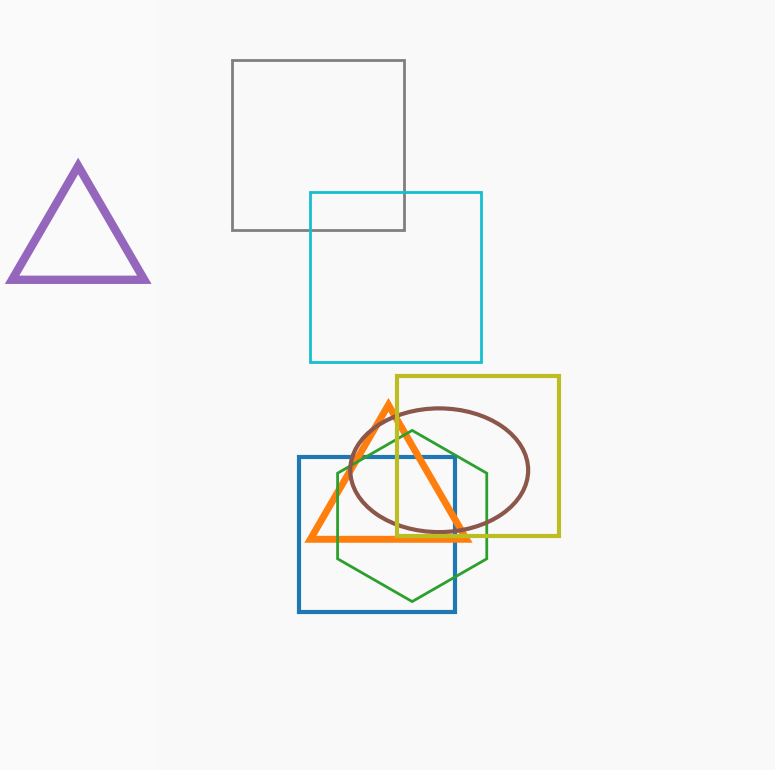[{"shape": "square", "thickness": 1.5, "radius": 0.5, "center": [0.487, 0.306]}, {"shape": "triangle", "thickness": 2.5, "radius": 0.58, "center": [0.501, 0.358]}, {"shape": "hexagon", "thickness": 1, "radius": 0.56, "center": [0.532, 0.33]}, {"shape": "triangle", "thickness": 3, "radius": 0.49, "center": [0.101, 0.686]}, {"shape": "oval", "thickness": 1.5, "radius": 0.57, "center": [0.567, 0.389]}, {"shape": "square", "thickness": 1, "radius": 0.55, "center": [0.41, 0.811]}, {"shape": "square", "thickness": 1.5, "radius": 0.52, "center": [0.617, 0.408]}, {"shape": "square", "thickness": 1, "radius": 0.55, "center": [0.511, 0.641]}]